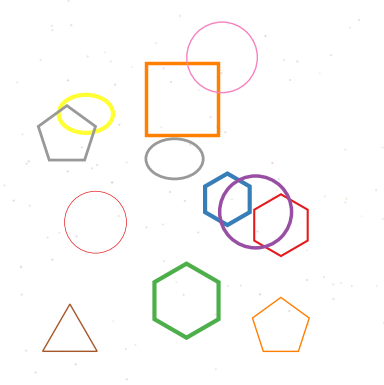[{"shape": "circle", "thickness": 0.5, "radius": 0.4, "center": [0.248, 0.423]}, {"shape": "hexagon", "thickness": 1.5, "radius": 0.4, "center": [0.73, 0.415]}, {"shape": "hexagon", "thickness": 3, "radius": 0.33, "center": [0.591, 0.482]}, {"shape": "hexagon", "thickness": 3, "radius": 0.48, "center": [0.484, 0.219]}, {"shape": "circle", "thickness": 2.5, "radius": 0.47, "center": [0.664, 0.45]}, {"shape": "pentagon", "thickness": 1, "radius": 0.39, "center": [0.729, 0.15]}, {"shape": "square", "thickness": 2.5, "radius": 0.46, "center": [0.473, 0.743]}, {"shape": "oval", "thickness": 3, "radius": 0.35, "center": [0.223, 0.704]}, {"shape": "triangle", "thickness": 1, "radius": 0.41, "center": [0.182, 0.128]}, {"shape": "circle", "thickness": 1, "radius": 0.46, "center": [0.577, 0.851]}, {"shape": "pentagon", "thickness": 2, "radius": 0.39, "center": [0.174, 0.647]}, {"shape": "oval", "thickness": 2, "radius": 0.37, "center": [0.453, 0.587]}]